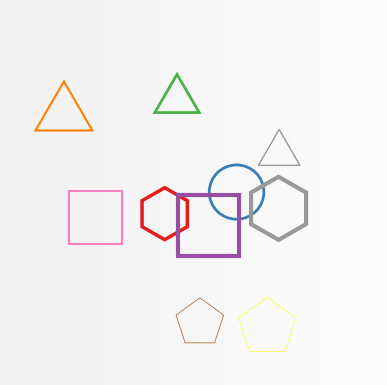[{"shape": "hexagon", "thickness": 2.5, "radius": 0.34, "center": [0.425, 0.445]}, {"shape": "circle", "thickness": 2, "radius": 0.35, "center": [0.611, 0.501]}, {"shape": "triangle", "thickness": 2, "radius": 0.33, "center": [0.457, 0.741]}, {"shape": "square", "thickness": 3, "radius": 0.4, "center": [0.538, 0.415]}, {"shape": "triangle", "thickness": 1.5, "radius": 0.42, "center": [0.165, 0.703]}, {"shape": "pentagon", "thickness": 0.5, "radius": 0.39, "center": [0.69, 0.15]}, {"shape": "pentagon", "thickness": 0.5, "radius": 0.32, "center": [0.516, 0.162]}, {"shape": "square", "thickness": 1.5, "radius": 0.34, "center": [0.247, 0.435]}, {"shape": "triangle", "thickness": 1, "radius": 0.31, "center": [0.72, 0.601]}, {"shape": "hexagon", "thickness": 3, "radius": 0.41, "center": [0.719, 0.459]}]